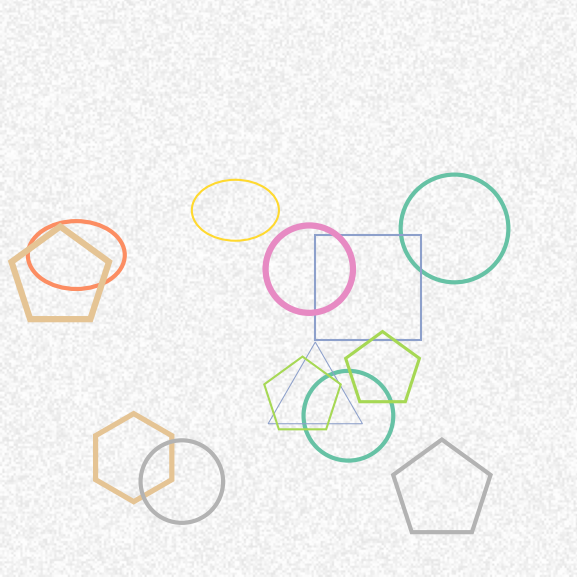[{"shape": "circle", "thickness": 2, "radius": 0.39, "center": [0.603, 0.279]}, {"shape": "circle", "thickness": 2, "radius": 0.47, "center": [0.787, 0.604]}, {"shape": "oval", "thickness": 2, "radius": 0.42, "center": [0.132, 0.557]}, {"shape": "square", "thickness": 1, "radius": 0.46, "center": [0.637, 0.501]}, {"shape": "triangle", "thickness": 0.5, "radius": 0.47, "center": [0.546, 0.313]}, {"shape": "circle", "thickness": 3, "radius": 0.38, "center": [0.536, 0.533]}, {"shape": "pentagon", "thickness": 1.5, "radius": 0.34, "center": [0.662, 0.358]}, {"shape": "pentagon", "thickness": 1, "radius": 0.35, "center": [0.524, 0.312]}, {"shape": "oval", "thickness": 1, "radius": 0.38, "center": [0.408, 0.635]}, {"shape": "pentagon", "thickness": 3, "radius": 0.44, "center": [0.104, 0.518]}, {"shape": "hexagon", "thickness": 2.5, "radius": 0.38, "center": [0.232, 0.207]}, {"shape": "pentagon", "thickness": 2, "radius": 0.44, "center": [0.765, 0.149]}, {"shape": "circle", "thickness": 2, "radius": 0.36, "center": [0.315, 0.165]}]